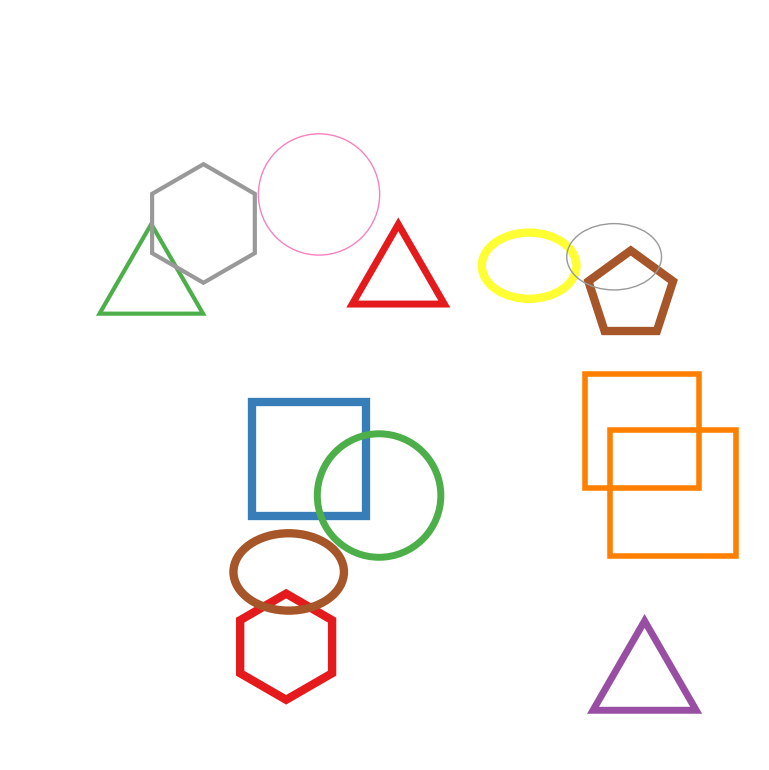[{"shape": "triangle", "thickness": 2.5, "radius": 0.35, "center": [0.517, 0.64]}, {"shape": "hexagon", "thickness": 3, "radius": 0.34, "center": [0.372, 0.16]}, {"shape": "square", "thickness": 3, "radius": 0.37, "center": [0.401, 0.404]}, {"shape": "triangle", "thickness": 1.5, "radius": 0.39, "center": [0.196, 0.631]}, {"shape": "circle", "thickness": 2.5, "radius": 0.4, "center": [0.492, 0.356]}, {"shape": "triangle", "thickness": 2.5, "radius": 0.39, "center": [0.837, 0.116]}, {"shape": "square", "thickness": 2, "radius": 0.41, "center": [0.874, 0.36]}, {"shape": "square", "thickness": 2, "radius": 0.37, "center": [0.834, 0.441]}, {"shape": "oval", "thickness": 3, "radius": 0.31, "center": [0.687, 0.655]}, {"shape": "oval", "thickness": 3, "radius": 0.36, "center": [0.375, 0.257]}, {"shape": "pentagon", "thickness": 3, "radius": 0.29, "center": [0.819, 0.617]}, {"shape": "circle", "thickness": 0.5, "radius": 0.39, "center": [0.414, 0.747]}, {"shape": "oval", "thickness": 0.5, "radius": 0.31, "center": [0.798, 0.667]}, {"shape": "hexagon", "thickness": 1.5, "radius": 0.39, "center": [0.264, 0.71]}]